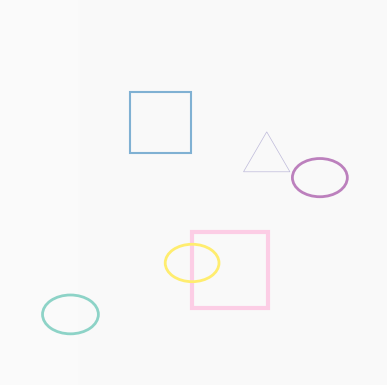[{"shape": "oval", "thickness": 2, "radius": 0.36, "center": [0.182, 0.183]}, {"shape": "triangle", "thickness": 0.5, "radius": 0.35, "center": [0.688, 0.588]}, {"shape": "square", "thickness": 1.5, "radius": 0.39, "center": [0.414, 0.681]}, {"shape": "square", "thickness": 3, "radius": 0.49, "center": [0.593, 0.299]}, {"shape": "oval", "thickness": 2, "radius": 0.35, "center": [0.825, 0.539]}, {"shape": "oval", "thickness": 2, "radius": 0.35, "center": [0.496, 0.317]}]